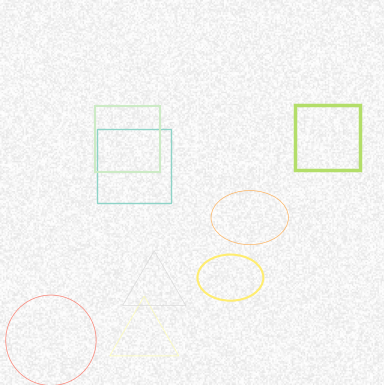[{"shape": "square", "thickness": 1, "radius": 0.48, "center": [0.348, 0.568]}, {"shape": "triangle", "thickness": 0.5, "radius": 0.52, "center": [0.375, 0.127]}, {"shape": "circle", "thickness": 0.5, "radius": 0.59, "center": [0.132, 0.116]}, {"shape": "oval", "thickness": 0.5, "radius": 0.5, "center": [0.649, 0.435]}, {"shape": "square", "thickness": 2.5, "radius": 0.42, "center": [0.851, 0.643]}, {"shape": "triangle", "thickness": 0.5, "radius": 0.47, "center": [0.4, 0.254]}, {"shape": "square", "thickness": 1.5, "radius": 0.43, "center": [0.331, 0.638]}, {"shape": "oval", "thickness": 1.5, "radius": 0.43, "center": [0.599, 0.279]}]